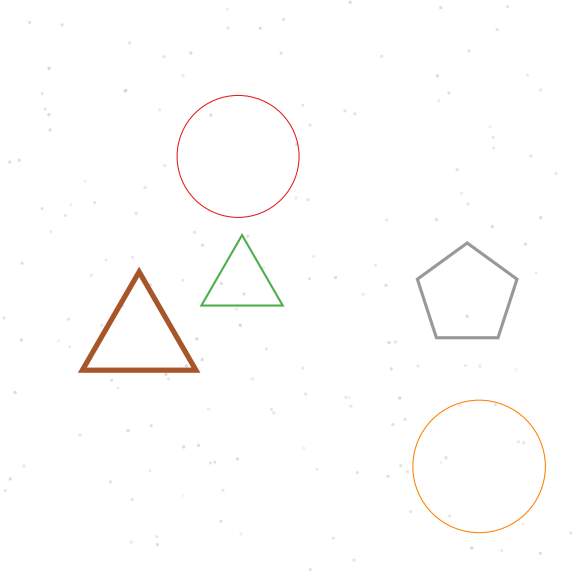[{"shape": "circle", "thickness": 0.5, "radius": 0.53, "center": [0.412, 0.728]}, {"shape": "triangle", "thickness": 1, "radius": 0.41, "center": [0.419, 0.511]}, {"shape": "circle", "thickness": 0.5, "radius": 0.57, "center": [0.83, 0.191]}, {"shape": "triangle", "thickness": 2.5, "radius": 0.57, "center": [0.241, 0.415]}, {"shape": "pentagon", "thickness": 1.5, "radius": 0.45, "center": [0.809, 0.488]}]